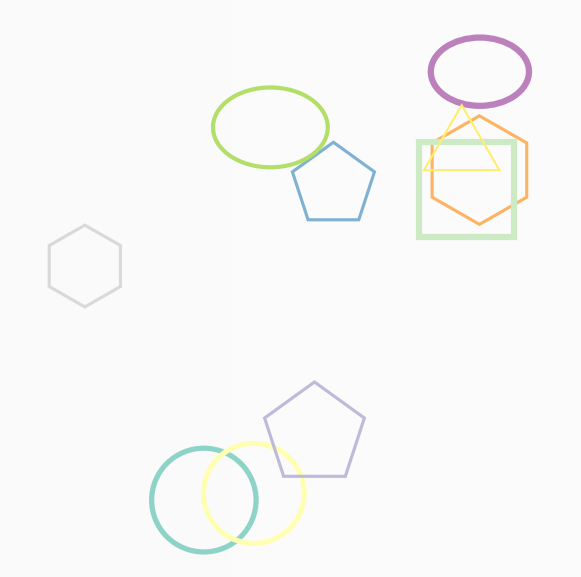[{"shape": "circle", "thickness": 2.5, "radius": 0.45, "center": [0.351, 0.133]}, {"shape": "circle", "thickness": 2.5, "radius": 0.43, "center": [0.437, 0.145]}, {"shape": "pentagon", "thickness": 1.5, "radius": 0.45, "center": [0.541, 0.247]}, {"shape": "pentagon", "thickness": 1.5, "radius": 0.37, "center": [0.574, 0.679]}, {"shape": "hexagon", "thickness": 1.5, "radius": 0.47, "center": [0.825, 0.705]}, {"shape": "oval", "thickness": 2, "radius": 0.49, "center": [0.465, 0.779]}, {"shape": "hexagon", "thickness": 1.5, "radius": 0.35, "center": [0.146, 0.538]}, {"shape": "oval", "thickness": 3, "radius": 0.42, "center": [0.826, 0.875]}, {"shape": "square", "thickness": 3, "radius": 0.41, "center": [0.802, 0.671]}, {"shape": "triangle", "thickness": 1, "radius": 0.38, "center": [0.794, 0.742]}]